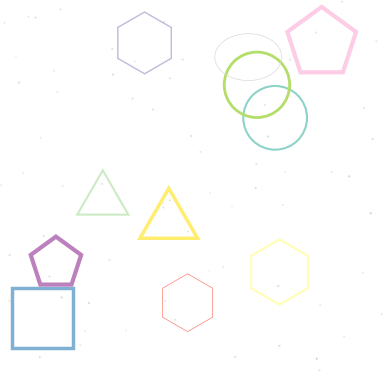[{"shape": "circle", "thickness": 1.5, "radius": 0.41, "center": [0.715, 0.694]}, {"shape": "hexagon", "thickness": 1.5, "radius": 0.42, "center": [0.726, 0.294]}, {"shape": "hexagon", "thickness": 1, "radius": 0.4, "center": [0.375, 0.889]}, {"shape": "hexagon", "thickness": 0.5, "radius": 0.38, "center": [0.487, 0.214]}, {"shape": "square", "thickness": 2.5, "radius": 0.4, "center": [0.111, 0.174]}, {"shape": "circle", "thickness": 2, "radius": 0.42, "center": [0.667, 0.78]}, {"shape": "pentagon", "thickness": 3, "radius": 0.47, "center": [0.836, 0.888]}, {"shape": "oval", "thickness": 0.5, "radius": 0.43, "center": [0.645, 0.852]}, {"shape": "pentagon", "thickness": 3, "radius": 0.34, "center": [0.145, 0.317]}, {"shape": "triangle", "thickness": 1.5, "radius": 0.38, "center": [0.267, 0.481]}, {"shape": "triangle", "thickness": 2.5, "radius": 0.43, "center": [0.438, 0.424]}]